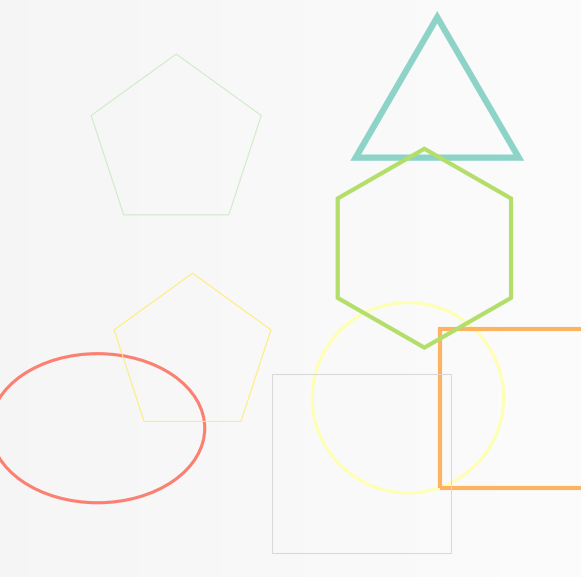[{"shape": "triangle", "thickness": 3, "radius": 0.81, "center": [0.752, 0.807]}, {"shape": "circle", "thickness": 1.5, "radius": 0.82, "center": [0.702, 0.31]}, {"shape": "oval", "thickness": 1.5, "radius": 0.92, "center": [0.168, 0.258]}, {"shape": "square", "thickness": 2, "radius": 0.69, "center": [0.895, 0.292]}, {"shape": "hexagon", "thickness": 2, "radius": 0.86, "center": [0.73, 0.569]}, {"shape": "square", "thickness": 0.5, "radius": 0.77, "center": [0.622, 0.197]}, {"shape": "pentagon", "thickness": 0.5, "radius": 0.77, "center": [0.303, 0.752]}, {"shape": "pentagon", "thickness": 0.5, "radius": 0.71, "center": [0.331, 0.384]}]